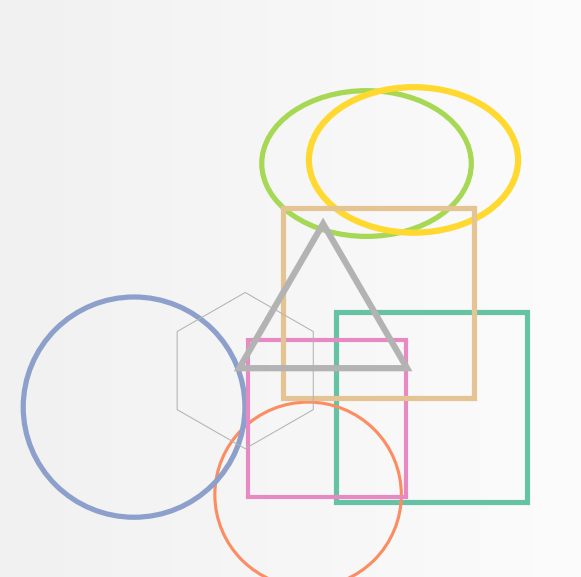[{"shape": "square", "thickness": 2.5, "radius": 0.82, "center": [0.742, 0.295]}, {"shape": "circle", "thickness": 1.5, "radius": 0.8, "center": [0.53, 0.142]}, {"shape": "circle", "thickness": 2.5, "radius": 0.95, "center": [0.231, 0.294]}, {"shape": "square", "thickness": 2, "radius": 0.68, "center": [0.563, 0.275]}, {"shape": "oval", "thickness": 2.5, "radius": 0.9, "center": [0.631, 0.716]}, {"shape": "oval", "thickness": 3, "radius": 0.9, "center": [0.711, 0.722]}, {"shape": "square", "thickness": 2.5, "radius": 0.82, "center": [0.651, 0.474]}, {"shape": "hexagon", "thickness": 0.5, "radius": 0.68, "center": [0.422, 0.357]}, {"shape": "triangle", "thickness": 3, "radius": 0.83, "center": [0.556, 0.445]}]